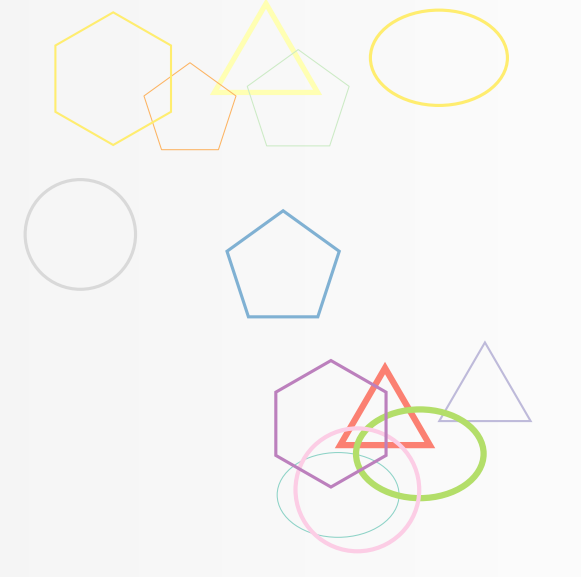[{"shape": "oval", "thickness": 0.5, "radius": 0.52, "center": [0.582, 0.142]}, {"shape": "triangle", "thickness": 2.5, "radius": 0.51, "center": [0.458, 0.89]}, {"shape": "triangle", "thickness": 1, "radius": 0.45, "center": [0.834, 0.315]}, {"shape": "triangle", "thickness": 3, "radius": 0.44, "center": [0.662, 0.273]}, {"shape": "pentagon", "thickness": 1.5, "radius": 0.51, "center": [0.487, 0.533]}, {"shape": "pentagon", "thickness": 0.5, "radius": 0.42, "center": [0.327, 0.807]}, {"shape": "oval", "thickness": 3, "radius": 0.55, "center": [0.722, 0.213]}, {"shape": "circle", "thickness": 2, "radius": 0.53, "center": [0.615, 0.151]}, {"shape": "circle", "thickness": 1.5, "radius": 0.47, "center": [0.138, 0.593]}, {"shape": "hexagon", "thickness": 1.5, "radius": 0.55, "center": [0.569, 0.265]}, {"shape": "pentagon", "thickness": 0.5, "radius": 0.46, "center": [0.513, 0.821]}, {"shape": "oval", "thickness": 1.5, "radius": 0.59, "center": [0.755, 0.899]}, {"shape": "hexagon", "thickness": 1, "radius": 0.57, "center": [0.195, 0.863]}]